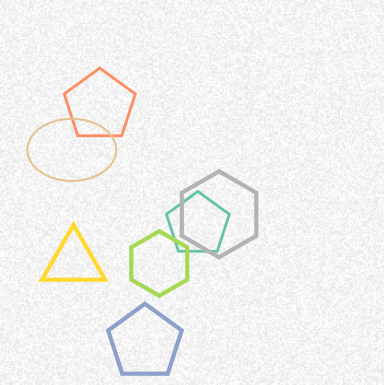[{"shape": "pentagon", "thickness": 2, "radius": 0.43, "center": [0.514, 0.417]}, {"shape": "pentagon", "thickness": 2, "radius": 0.49, "center": [0.259, 0.726]}, {"shape": "pentagon", "thickness": 3, "radius": 0.5, "center": [0.376, 0.111]}, {"shape": "hexagon", "thickness": 3, "radius": 0.42, "center": [0.414, 0.316]}, {"shape": "triangle", "thickness": 3, "radius": 0.47, "center": [0.191, 0.321]}, {"shape": "oval", "thickness": 1.5, "radius": 0.58, "center": [0.186, 0.611]}, {"shape": "hexagon", "thickness": 3, "radius": 0.56, "center": [0.569, 0.443]}]